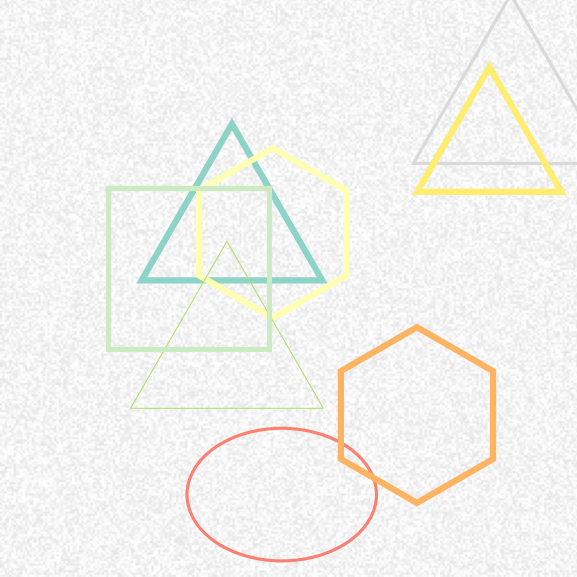[{"shape": "triangle", "thickness": 3, "radius": 0.9, "center": [0.402, 0.604]}, {"shape": "hexagon", "thickness": 3, "radius": 0.74, "center": [0.472, 0.596]}, {"shape": "oval", "thickness": 1.5, "radius": 0.82, "center": [0.488, 0.143]}, {"shape": "hexagon", "thickness": 3, "radius": 0.76, "center": [0.722, 0.28]}, {"shape": "triangle", "thickness": 0.5, "radius": 0.96, "center": [0.393, 0.388]}, {"shape": "triangle", "thickness": 1.5, "radius": 0.97, "center": [0.884, 0.814]}, {"shape": "square", "thickness": 2.5, "radius": 0.7, "center": [0.326, 0.534]}, {"shape": "triangle", "thickness": 3, "radius": 0.72, "center": [0.847, 0.739]}]